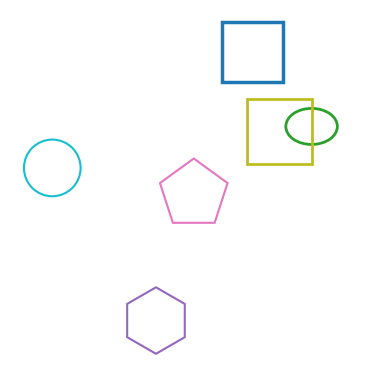[{"shape": "square", "thickness": 2.5, "radius": 0.4, "center": [0.657, 0.865]}, {"shape": "oval", "thickness": 2, "radius": 0.33, "center": [0.809, 0.672]}, {"shape": "hexagon", "thickness": 1.5, "radius": 0.43, "center": [0.405, 0.167]}, {"shape": "pentagon", "thickness": 1.5, "radius": 0.46, "center": [0.503, 0.496]}, {"shape": "square", "thickness": 2, "radius": 0.42, "center": [0.726, 0.659]}, {"shape": "circle", "thickness": 1.5, "radius": 0.37, "center": [0.136, 0.564]}]